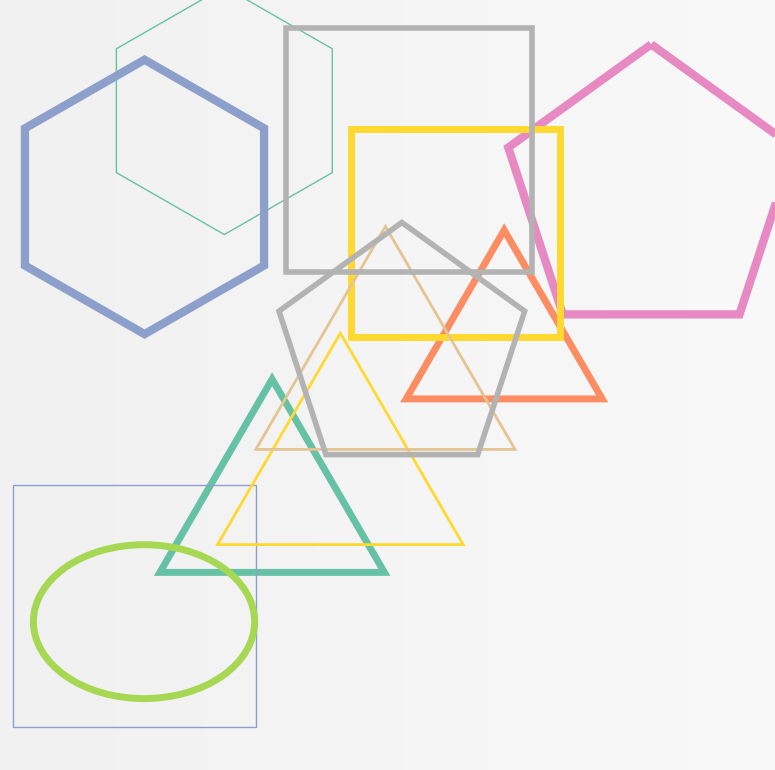[{"shape": "hexagon", "thickness": 0.5, "radius": 0.8, "center": [0.289, 0.856]}, {"shape": "triangle", "thickness": 2.5, "radius": 0.84, "center": [0.351, 0.34]}, {"shape": "triangle", "thickness": 2.5, "radius": 0.73, "center": [0.651, 0.555]}, {"shape": "square", "thickness": 0.5, "radius": 0.79, "center": [0.174, 0.212]}, {"shape": "hexagon", "thickness": 3, "radius": 0.89, "center": [0.186, 0.744]}, {"shape": "pentagon", "thickness": 3, "radius": 0.97, "center": [0.84, 0.749]}, {"shape": "oval", "thickness": 2.5, "radius": 0.71, "center": [0.186, 0.193]}, {"shape": "triangle", "thickness": 1, "radius": 0.92, "center": [0.439, 0.384]}, {"shape": "square", "thickness": 2.5, "radius": 0.67, "center": [0.587, 0.697]}, {"shape": "triangle", "thickness": 1, "radius": 0.97, "center": [0.497, 0.513]}, {"shape": "square", "thickness": 2, "radius": 0.79, "center": [0.528, 0.805]}, {"shape": "pentagon", "thickness": 2, "radius": 0.83, "center": [0.519, 0.544]}]